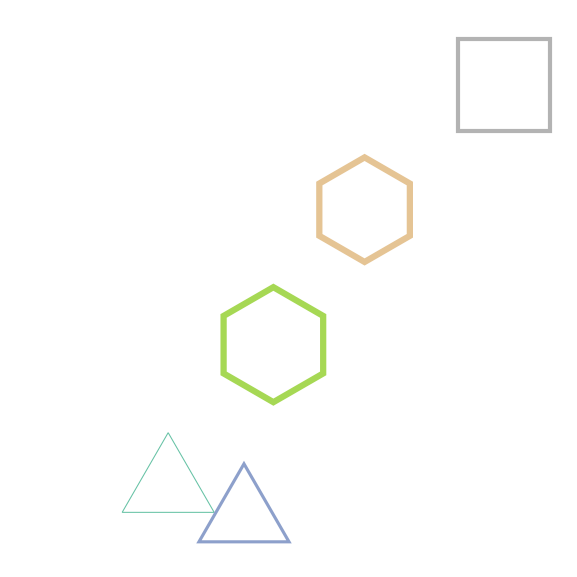[{"shape": "triangle", "thickness": 0.5, "radius": 0.46, "center": [0.291, 0.158]}, {"shape": "triangle", "thickness": 1.5, "radius": 0.45, "center": [0.422, 0.106]}, {"shape": "hexagon", "thickness": 3, "radius": 0.5, "center": [0.473, 0.402]}, {"shape": "hexagon", "thickness": 3, "radius": 0.45, "center": [0.631, 0.636]}, {"shape": "square", "thickness": 2, "radius": 0.4, "center": [0.873, 0.852]}]